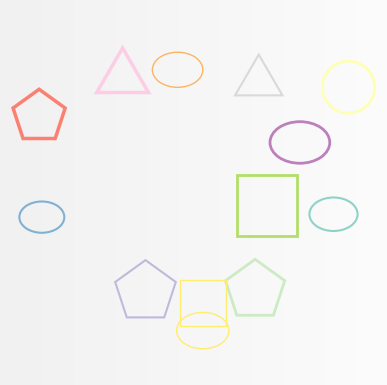[{"shape": "oval", "thickness": 1.5, "radius": 0.31, "center": [0.861, 0.444]}, {"shape": "circle", "thickness": 2, "radius": 0.34, "center": [0.899, 0.774]}, {"shape": "pentagon", "thickness": 1.5, "radius": 0.41, "center": [0.375, 0.242]}, {"shape": "pentagon", "thickness": 2.5, "radius": 0.35, "center": [0.101, 0.697]}, {"shape": "oval", "thickness": 1.5, "radius": 0.29, "center": [0.108, 0.436]}, {"shape": "oval", "thickness": 1, "radius": 0.33, "center": [0.458, 0.819]}, {"shape": "square", "thickness": 2, "radius": 0.39, "center": [0.689, 0.467]}, {"shape": "triangle", "thickness": 2.5, "radius": 0.39, "center": [0.316, 0.798]}, {"shape": "triangle", "thickness": 1.5, "radius": 0.35, "center": [0.668, 0.788]}, {"shape": "oval", "thickness": 2, "radius": 0.39, "center": [0.774, 0.63]}, {"shape": "pentagon", "thickness": 2, "radius": 0.4, "center": [0.658, 0.246]}, {"shape": "oval", "thickness": 1, "radius": 0.34, "center": [0.523, 0.141]}, {"shape": "square", "thickness": 1, "radius": 0.3, "center": [0.524, 0.212]}]